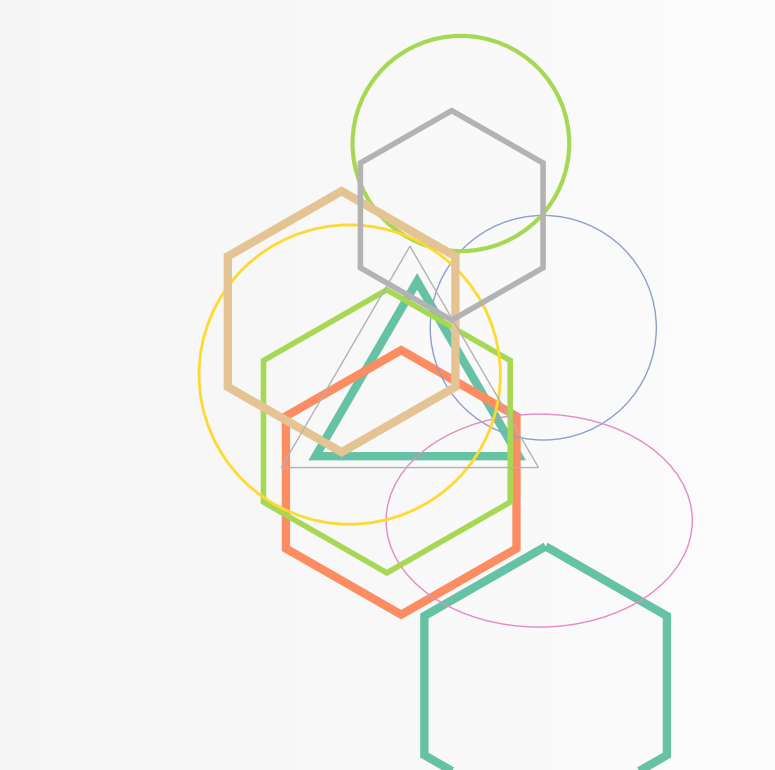[{"shape": "triangle", "thickness": 3, "radius": 0.76, "center": [0.538, 0.483]}, {"shape": "hexagon", "thickness": 3, "radius": 0.9, "center": [0.704, 0.11]}, {"shape": "hexagon", "thickness": 3, "radius": 0.86, "center": [0.518, 0.374]}, {"shape": "circle", "thickness": 0.5, "radius": 0.73, "center": [0.701, 0.574]}, {"shape": "oval", "thickness": 0.5, "radius": 0.99, "center": [0.696, 0.324]}, {"shape": "hexagon", "thickness": 2, "radius": 0.92, "center": [0.499, 0.44]}, {"shape": "circle", "thickness": 1.5, "radius": 0.7, "center": [0.595, 0.814]}, {"shape": "circle", "thickness": 1, "radius": 0.97, "center": [0.451, 0.514]}, {"shape": "hexagon", "thickness": 3, "radius": 0.85, "center": [0.441, 0.582]}, {"shape": "hexagon", "thickness": 2, "radius": 0.68, "center": [0.583, 0.72]}, {"shape": "triangle", "thickness": 0.5, "radius": 0.96, "center": [0.529, 0.489]}]